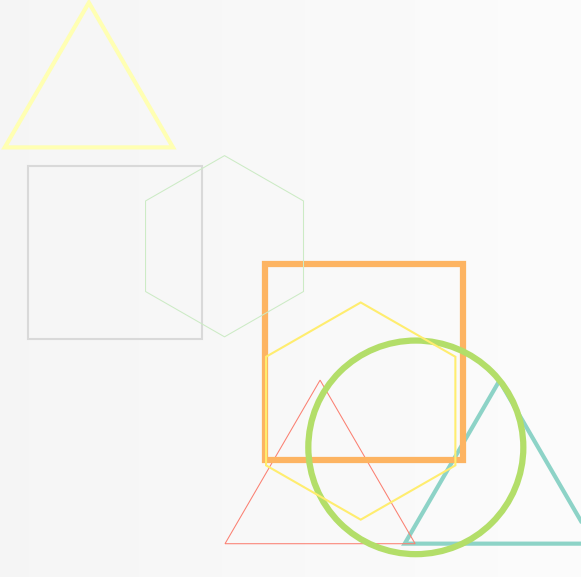[{"shape": "triangle", "thickness": 2, "radius": 0.94, "center": [0.859, 0.152]}, {"shape": "triangle", "thickness": 2, "radius": 0.84, "center": [0.153, 0.827]}, {"shape": "triangle", "thickness": 0.5, "radius": 0.94, "center": [0.551, 0.152]}, {"shape": "square", "thickness": 3, "radius": 0.85, "center": [0.626, 0.373]}, {"shape": "circle", "thickness": 3, "radius": 0.92, "center": [0.715, 0.224]}, {"shape": "square", "thickness": 1, "radius": 0.75, "center": [0.198, 0.562]}, {"shape": "hexagon", "thickness": 0.5, "radius": 0.78, "center": [0.386, 0.573]}, {"shape": "hexagon", "thickness": 1, "radius": 0.94, "center": [0.621, 0.287]}]